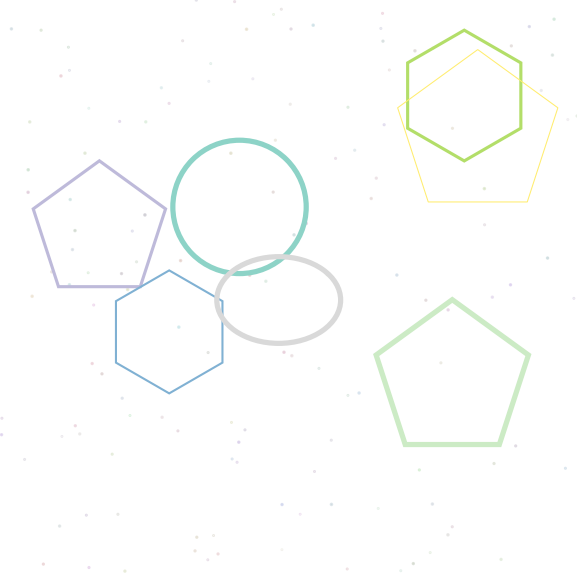[{"shape": "circle", "thickness": 2.5, "radius": 0.58, "center": [0.415, 0.641]}, {"shape": "pentagon", "thickness": 1.5, "radius": 0.6, "center": [0.172, 0.6]}, {"shape": "hexagon", "thickness": 1, "radius": 0.53, "center": [0.293, 0.424]}, {"shape": "hexagon", "thickness": 1.5, "radius": 0.57, "center": [0.804, 0.834]}, {"shape": "oval", "thickness": 2.5, "radius": 0.54, "center": [0.483, 0.48]}, {"shape": "pentagon", "thickness": 2.5, "radius": 0.69, "center": [0.783, 0.342]}, {"shape": "pentagon", "thickness": 0.5, "radius": 0.73, "center": [0.827, 0.767]}]